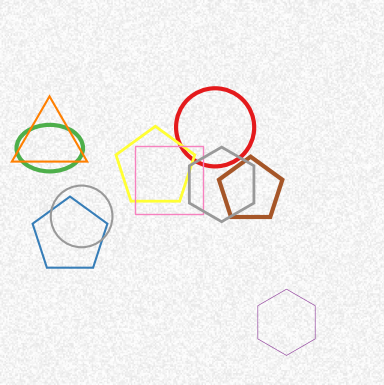[{"shape": "circle", "thickness": 3, "radius": 0.51, "center": [0.559, 0.669]}, {"shape": "pentagon", "thickness": 1.5, "radius": 0.51, "center": [0.182, 0.387]}, {"shape": "oval", "thickness": 3, "radius": 0.43, "center": [0.129, 0.615]}, {"shape": "hexagon", "thickness": 0.5, "radius": 0.43, "center": [0.744, 0.163]}, {"shape": "triangle", "thickness": 1.5, "radius": 0.56, "center": [0.129, 0.637]}, {"shape": "pentagon", "thickness": 2, "radius": 0.54, "center": [0.404, 0.564]}, {"shape": "pentagon", "thickness": 3, "radius": 0.43, "center": [0.651, 0.506]}, {"shape": "square", "thickness": 1, "radius": 0.44, "center": [0.439, 0.531]}, {"shape": "hexagon", "thickness": 2, "radius": 0.48, "center": [0.576, 0.521]}, {"shape": "circle", "thickness": 1.5, "radius": 0.4, "center": [0.212, 0.438]}]